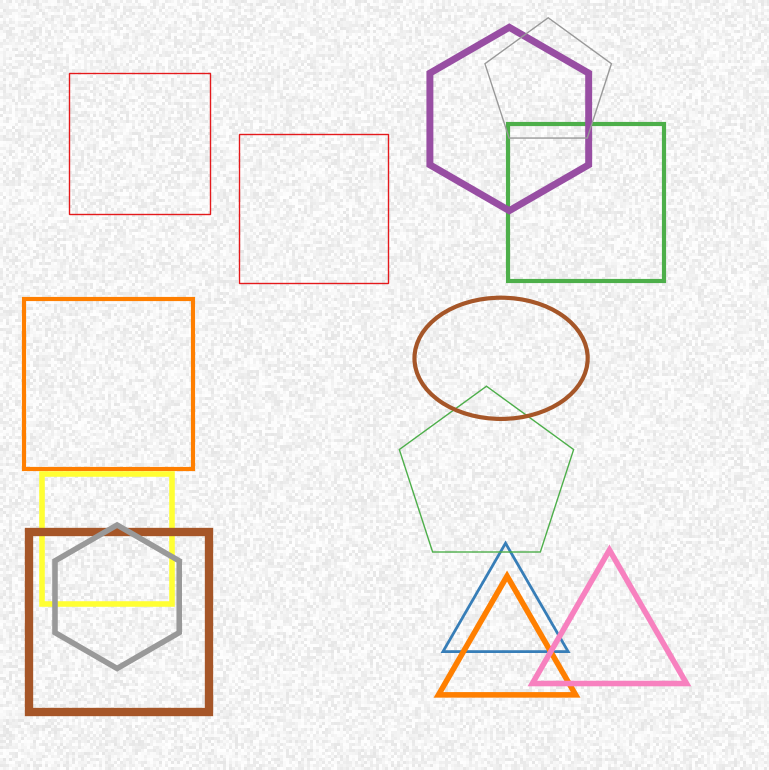[{"shape": "square", "thickness": 0.5, "radius": 0.48, "center": [0.407, 0.729]}, {"shape": "square", "thickness": 0.5, "radius": 0.46, "center": [0.181, 0.814]}, {"shape": "triangle", "thickness": 1, "radius": 0.47, "center": [0.657, 0.201]}, {"shape": "square", "thickness": 1.5, "radius": 0.51, "center": [0.761, 0.737]}, {"shape": "pentagon", "thickness": 0.5, "radius": 0.6, "center": [0.632, 0.379]}, {"shape": "hexagon", "thickness": 2.5, "radius": 0.6, "center": [0.661, 0.845]}, {"shape": "square", "thickness": 1.5, "radius": 0.55, "center": [0.141, 0.501]}, {"shape": "triangle", "thickness": 2, "radius": 0.51, "center": [0.659, 0.149]}, {"shape": "square", "thickness": 2, "radius": 0.42, "center": [0.139, 0.3]}, {"shape": "square", "thickness": 3, "radius": 0.58, "center": [0.154, 0.192]}, {"shape": "oval", "thickness": 1.5, "radius": 0.56, "center": [0.651, 0.535]}, {"shape": "triangle", "thickness": 2, "radius": 0.58, "center": [0.791, 0.17]}, {"shape": "pentagon", "thickness": 0.5, "radius": 0.43, "center": [0.712, 0.891]}, {"shape": "hexagon", "thickness": 2, "radius": 0.47, "center": [0.152, 0.225]}]